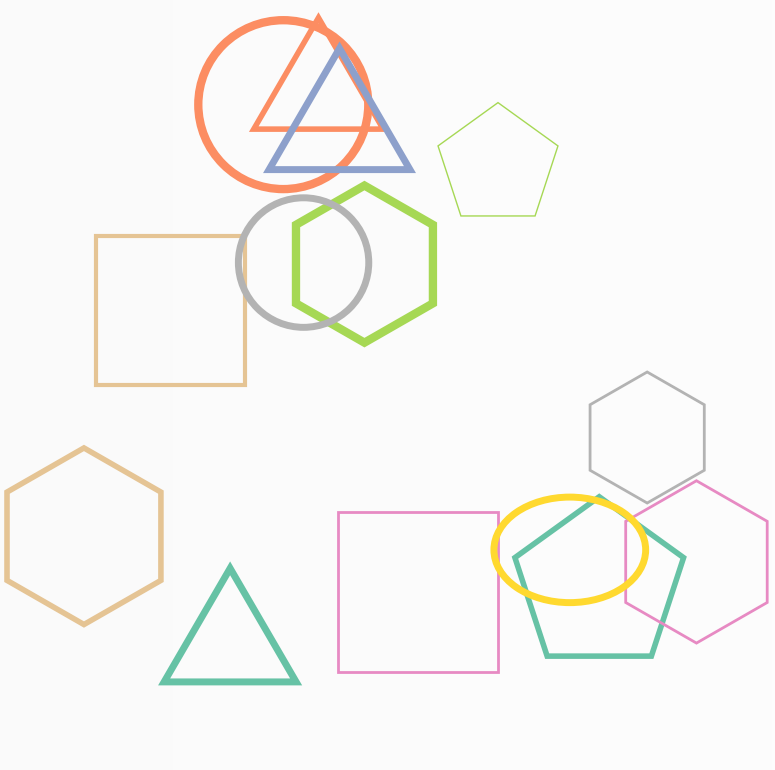[{"shape": "pentagon", "thickness": 2, "radius": 0.57, "center": [0.773, 0.24]}, {"shape": "triangle", "thickness": 2.5, "radius": 0.49, "center": [0.297, 0.164]}, {"shape": "circle", "thickness": 3, "radius": 0.55, "center": [0.366, 0.864]}, {"shape": "triangle", "thickness": 2, "radius": 0.48, "center": [0.411, 0.881]}, {"shape": "triangle", "thickness": 2.5, "radius": 0.52, "center": [0.438, 0.832]}, {"shape": "square", "thickness": 1, "radius": 0.52, "center": [0.539, 0.231]}, {"shape": "hexagon", "thickness": 1, "radius": 0.53, "center": [0.899, 0.27]}, {"shape": "hexagon", "thickness": 3, "radius": 0.51, "center": [0.47, 0.657]}, {"shape": "pentagon", "thickness": 0.5, "radius": 0.41, "center": [0.643, 0.785]}, {"shape": "oval", "thickness": 2.5, "radius": 0.49, "center": [0.735, 0.286]}, {"shape": "square", "thickness": 1.5, "radius": 0.48, "center": [0.22, 0.597]}, {"shape": "hexagon", "thickness": 2, "radius": 0.57, "center": [0.108, 0.304]}, {"shape": "circle", "thickness": 2.5, "radius": 0.42, "center": [0.392, 0.659]}, {"shape": "hexagon", "thickness": 1, "radius": 0.43, "center": [0.835, 0.432]}]